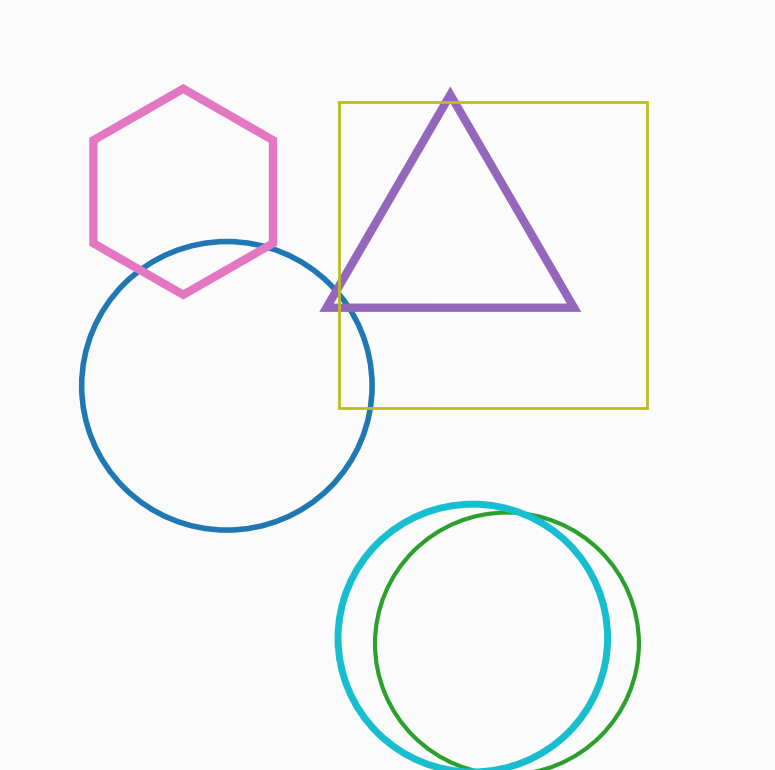[{"shape": "circle", "thickness": 2, "radius": 0.94, "center": [0.293, 0.499]}, {"shape": "circle", "thickness": 1.5, "radius": 0.85, "center": [0.654, 0.164]}, {"shape": "triangle", "thickness": 3, "radius": 0.92, "center": [0.581, 0.693]}, {"shape": "hexagon", "thickness": 3, "radius": 0.67, "center": [0.236, 0.751]}, {"shape": "square", "thickness": 1, "radius": 0.99, "center": [0.636, 0.669]}, {"shape": "circle", "thickness": 2.5, "radius": 0.87, "center": [0.61, 0.171]}]